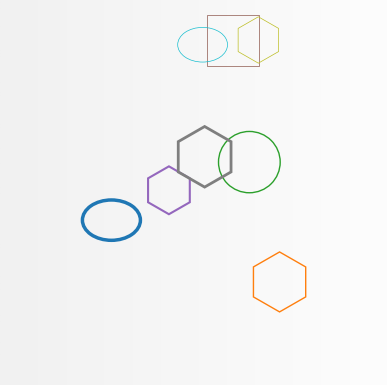[{"shape": "oval", "thickness": 2.5, "radius": 0.37, "center": [0.288, 0.428]}, {"shape": "hexagon", "thickness": 1, "radius": 0.39, "center": [0.721, 0.268]}, {"shape": "circle", "thickness": 1, "radius": 0.4, "center": [0.643, 0.579]}, {"shape": "hexagon", "thickness": 1.5, "radius": 0.31, "center": [0.436, 0.506]}, {"shape": "square", "thickness": 0.5, "radius": 0.34, "center": [0.601, 0.895]}, {"shape": "hexagon", "thickness": 2, "radius": 0.39, "center": [0.528, 0.593]}, {"shape": "hexagon", "thickness": 0.5, "radius": 0.3, "center": [0.667, 0.896]}, {"shape": "oval", "thickness": 0.5, "radius": 0.32, "center": [0.523, 0.884]}]